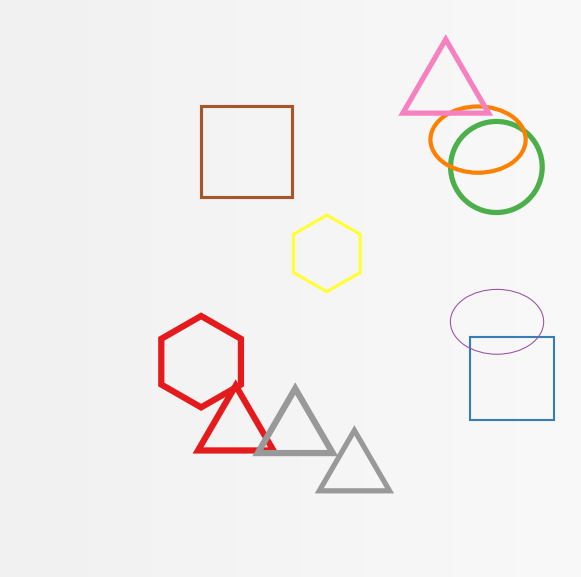[{"shape": "triangle", "thickness": 3, "radius": 0.37, "center": [0.406, 0.257]}, {"shape": "hexagon", "thickness": 3, "radius": 0.4, "center": [0.346, 0.373]}, {"shape": "square", "thickness": 1, "radius": 0.36, "center": [0.88, 0.344]}, {"shape": "circle", "thickness": 2.5, "radius": 0.39, "center": [0.854, 0.71]}, {"shape": "oval", "thickness": 0.5, "radius": 0.4, "center": [0.855, 0.442]}, {"shape": "oval", "thickness": 2, "radius": 0.41, "center": [0.822, 0.757]}, {"shape": "hexagon", "thickness": 1.5, "radius": 0.33, "center": [0.562, 0.56]}, {"shape": "square", "thickness": 1.5, "radius": 0.39, "center": [0.424, 0.737]}, {"shape": "triangle", "thickness": 2.5, "radius": 0.43, "center": [0.767, 0.846]}, {"shape": "triangle", "thickness": 2.5, "radius": 0.35, "center": [0.61, 0.184]}, {"shape": "triangle", "thickness": 3, "radius": 0.37, "center": [0.508, 0.252]}]